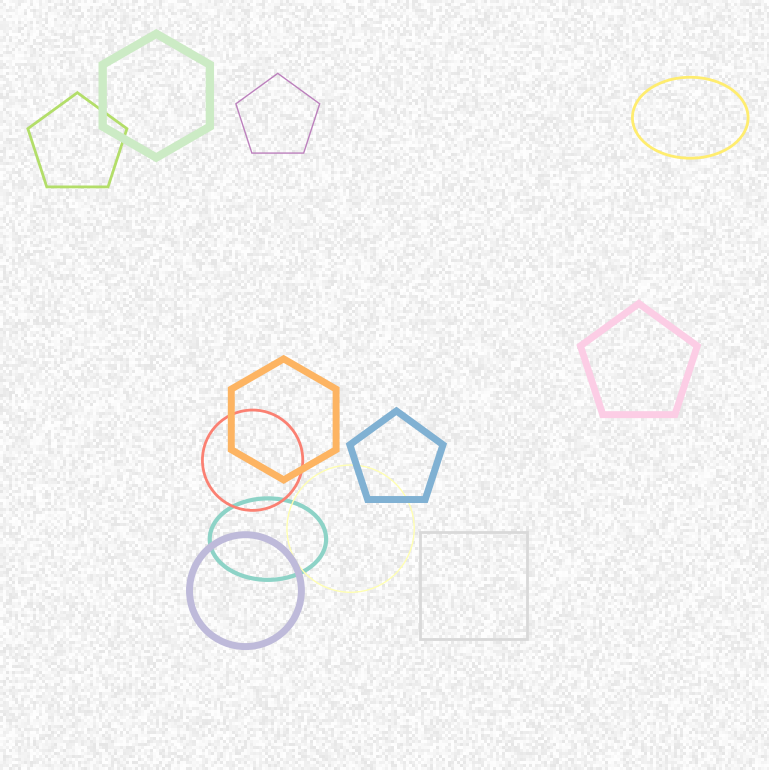[{"shape": "oval", "thickness": 1.5, "radius": 0.38, "center": [0.348, 0.3]}, {"shape": "circle", "thickness": 0.5, "radius": 0.41, "center": [0.455, 0.313]}, {"shape": "circle", "thickness": 2.5, "radius": 0.36, "center": [0.319, 0.233]}, {"shape": "circle", "thickness": 1, "radius": 0.33, "center": [0.328, 0.402]}, {"shape": "pentagon", "thickness": 2.5, "radius": 0.32, "center": [0.515, 0.403]}, {"shape": "hexagon", "thickness": 2.5, "radius": 0.39, "center": [0.368, 0.455]}, {"shape": "pentagon", "thickness": 1, "radius": 0.34, "center": [0.101, 0.812]}, {"shape": "pentagon", "thickness": 2.5, "radius": 0.4, "center": [0.83, 0.526]}, {"shape": "square", "thickness": 1, "radius": 0.35, "center": [0.615, 0.24]}, {"shape": "pentagon", "thickness": 0.5, "radius": 0.29, "center": [0.361, 0.847]}, {"shape": "hexagon", "thickness": 3, "radius": 0.4, "center": [0.203, 0.876]}, {"shape": "oval", "thickness": 1, "radius": 0.38, "center": [0.896, 0.847]}]